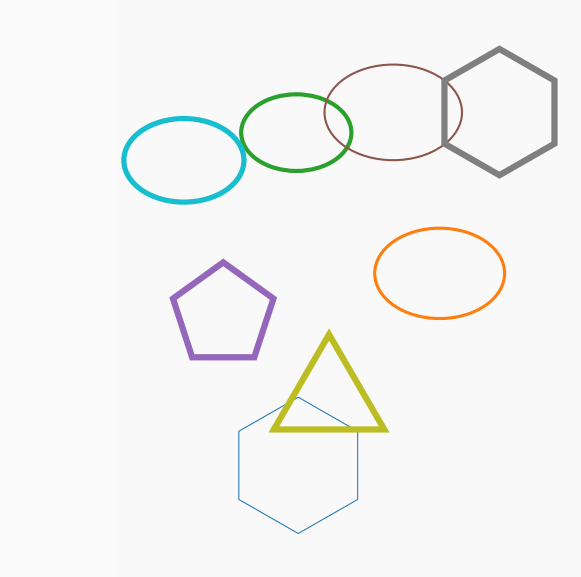[{"shape": "hexagon", "thickness": 0.5, "radius": 0.59, "center": [0.513, 0.193]}, {"shape": "oval", "thickness": 1.5, "radius": 0.56, "center": [0.756, 0.526]}, {"shape": "oval", "thickness": 2, "radius": 0.47, "center": [0.51, 0.769]}, {"shape": "pentagon", "thickness": 3, "radius": 0.45, "center": [0.384, 0.454]}, {"shape": "oval", "thickness": 1, "radius": 0.59, "center": [0.677, 0.805]}, {"shape": "hexagon", "thickness": 3, "radius": 0.55, "center": [0.859, 0.805]}, {"shape": "triangle", "thickness": 3, "radius": 0.55, "center": [0.566, 0.31]}, {"shape": "oval", "thickness": 2.5, "radius": 0.52, "center": [0.316, 0.722]}]